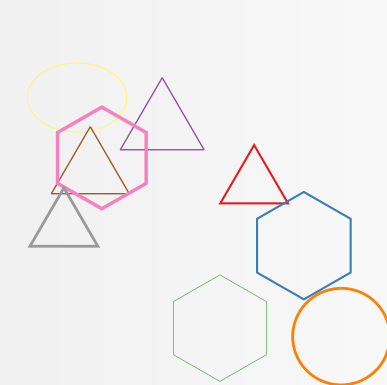[{"shape": "triangle", "thickness": 1.5, "radius": 0.5, "center": [0.656, 0.522]}, {"shape": "hexagon", "thickness": 1.5, "radius": 0.7, "center": [0.784, 0.362]}, {"shape": "hexagon", "thickness": 0.5, "radius": 0.69, "center": [0.568, 0.148]}, {"shape": "triangle", "thickness": 1, "radius": 0.62, "center": [0.419, 0.673]}, {"shape": "circle", "thickness": 2, "radius": 0.63, "center": [0.881, 0.126]}, {"shape": "oval", "thickness": 0.5, "radius": 0.64, "center": [0.199, 0.747]}, {"shape": "triangle", "thickness": 1, "radius": 0.58, "center": [0.233, 0.555]}, {"shape": "hexagon", "thickness": 2.5, "radius": 0.66, "center": [0.263, 0.59]}, {"shape": "triangle", "thickness": 2, "radius": 0.51, "center": [0.165, 0.411]}]